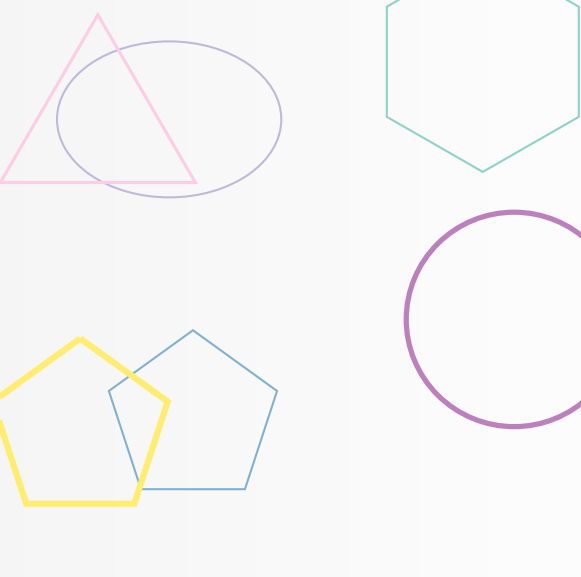[{"shape": "hexagon", "thickness": 1, "radius": 0.95, "center": [0.831, 0.892]}, {"shape": "oval", "thickness": 1, "radius": 0.96, "center": [0.291, 0.792]}, {"shape": "pentagon", "thickness": 1, "radius": 0.76, "center": [0.332, 0.275]}, {"shape": "triangle", "thickness": 1.5, "radius": 0.97, "center": [0.168, 0.78]}, {"shape": "circle", "thickness": 2.5, "radius": 0.93, "center": [0.885, 0.446]}, {"shape": "pentagon", "thickness": 3, "radius": 0.79, "center": [0.138, 0.255]}]